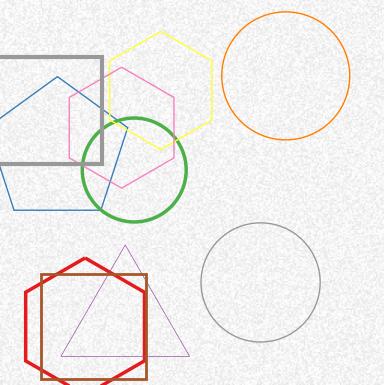[{"shape": "hexagon", "thickness": 2.5, "radius": 0.89, "center": [0.221, 0.152]}, {"shape": "pentagon", "thickness": 1, "radius": 0.96, "center": [0.149, 0.609]}, {"shape": "circle", "thickness": 2.5, "radius": 0.67, "center": [0.349, 0.558]}, {"shape": "triangle", "thickness": 0.5, "radius": 0.97, "center": [0.325, 0.171]}, {"shape": "circle", "thickness": 1, "radius": 0.83, "center": [0.742, 0.803]}, {"shape": "hexagon", "thickness": 1, "radius": 0.77, "center": [0.418, 0.765]}, {"shape": "square", "thickness": 2, "radius": 0.68, "center": [0.243, 0.153]}, {"shape": "hexagon", "thickness": 1, "radius": 0.79, "center": [0.316, 0.668]}, {"shape": "circle", "thickness": 1, "radius": 0.77, "center": [0.677, 0.266]}, {"shape": "square", "thickness": 3, "radius": 0.7, "center": [0.124, 0.713]}]